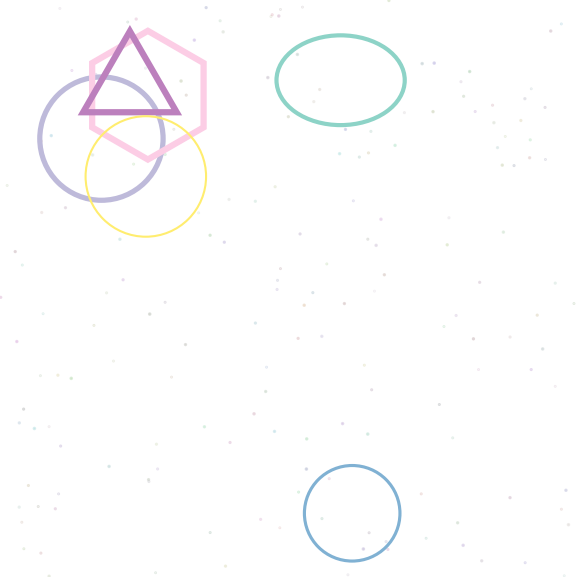[{"shape": "oval", "thickness": 2, "radius": 0.56, "center": [0.59, 0.86]}, {"shape": "circle", "thickness": 2.5, "radius": 0.53, "center": [0.176, 0.759]}, {"shape": "circle", "thickness": 1.5, "radius": 0.41, "center": [0.61, 0.11]}, {"shape": "hexagon", "thickness": 3, "radius": 0.56, "center": [0.256, 0.834]}, {"shape": "triangle", "thickness": 3, "radius": 0.47, "center": [0.225, 0.852]}, {"shape": "circle", "thickness": 1, "radius": 0.52, "center": [0.253, 0.694]}]